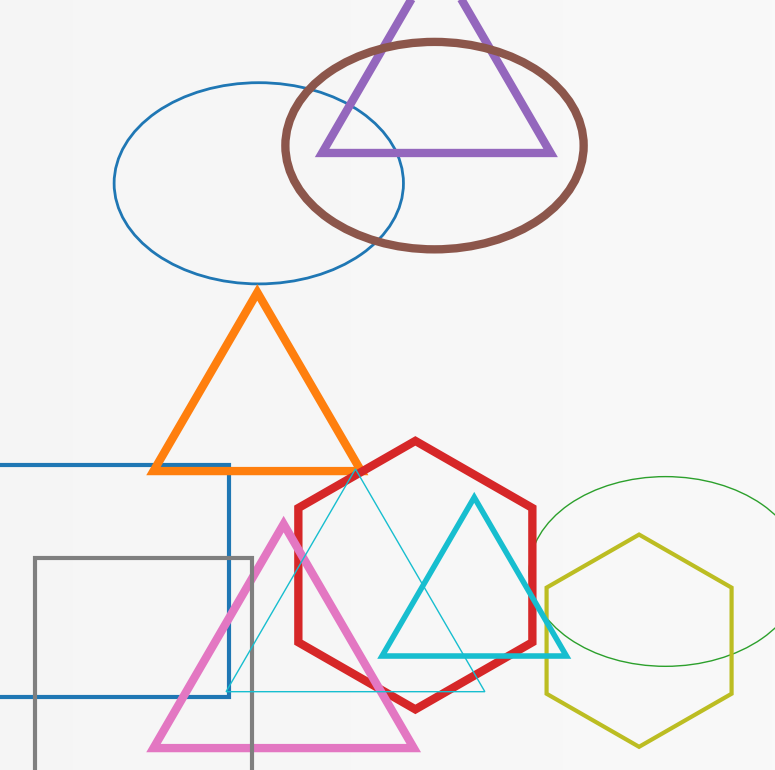[{"shape": "square", "thickness": 1.5, "radius": 0.75, "center": [0.145, 0.246]}, {"shape": "oval", "thickness": 1, "radius": 0.93, "center": [0.334, 0.762]}, {"shape": "triangle", "thickness": 3, "radius": 0.77, "center": [0.332, 0.466]}, {"shape": "oval", "thickness": 0.5, "radius": 0.88, "center": [0.859, 0.258]}, {"shape": "hexagon", "thickness": 3, "radius": 0.87, "center": [0.536, 0.253]}, {"shape": "triangle", "thickness": 3, "radius": 0.85, "center": [0.563, 0.886]}, {"shape": "oval", "thickness": 3, "radius": 0.96, "center": [0.561, 0.811]}, {"shape": "triangle", "thickness": 3, "radius": 0.97, "center": [0.366, 0.125]}, {"shape": "square", "thickness": 1.5, "radius": 0.7, "center": [0.185, 0.135]}, {"shape": "hexagon", "thickness": 1.5, "radius": 0.69, "center": [0.825, 0.168]}, {"shape": "triangle", "thickness": 0.5, "radius": 0.96, "center": [0.459, 0.198]}, {"shape": "triangle", "thickness": 2, "radius": 0.69, "center": [0.612, 0.217]}]